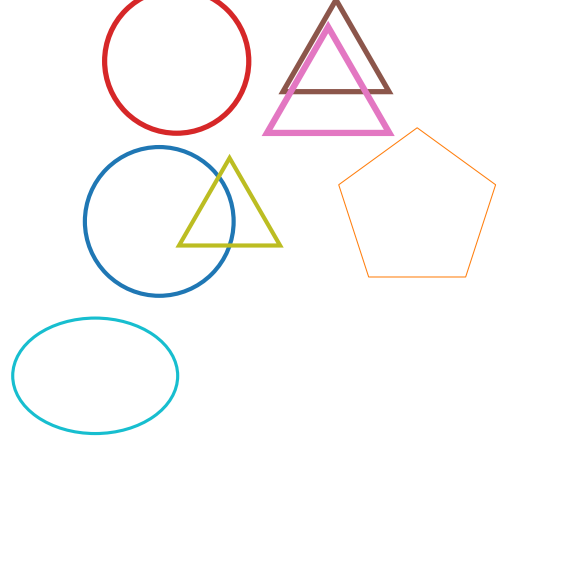[{"shape": "circle", "thickness": 2, "radius": 0.64, "center": [0.276, 0.616]}, {"shape": "pentagon", "thickness": 0.5, "radius": 0.71, "center": [0.722, 0.635]}, {"shape": "circle", "thickness": 2.5, "radius": 0.62, "center": [0.306, 0.893]}, {"shape": "triangle", "thickness": 2.5, "radius": 0.53, "center": [0.582, 0.893]}, {"shape": "triangle", "thickness": 3, "radius": 0.61, "center": [0.568, 0.83]}, {"shape": "triangle", "thickness": 2, "radius": 0.51, "center": [0.398, 0.625]}, {"shape": "oval", "thickness": 1.5, "radius": 0.71, "center": [0.165, 0.348]}]